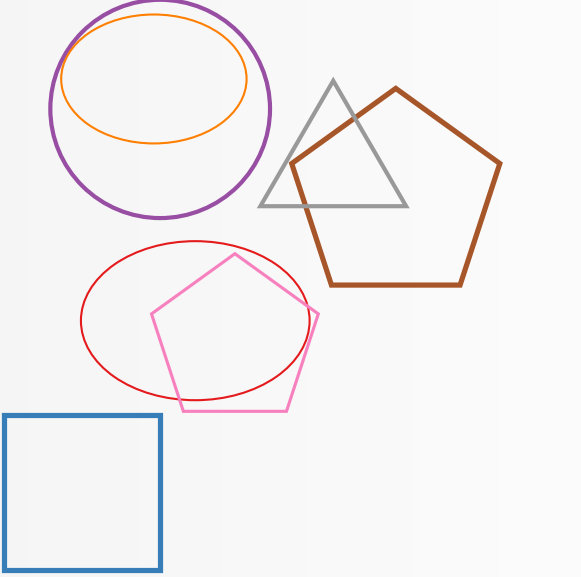[{"shape": "oval", "thickness": 1, "radius": 0.98, "center": [0.336, 0.444]}, {"shape": "square", "thickness": 2.5, "radius": 0.67, "center": [0.141, 0.147]}, {"shape": "circle", "thickness": 2, "radius": 0.94, "center": [0.276, 0.811]}, {"shape": "oval", "thickness": 1, "radius": 0.8, "center": [0.265, 0.862]}, {"shape": "pentagon", "thickness": 2.5, "radius": 0.94, "center": [0.681, 0.658]}, {"shape": "pentagon", "thickness": 1.5, "radius": 0.75, "center": [0.404, 0.409]}, {"shape": "triangle", "thickness": 2, "radius": 0.72, "center": [0.573, 0.714]}]